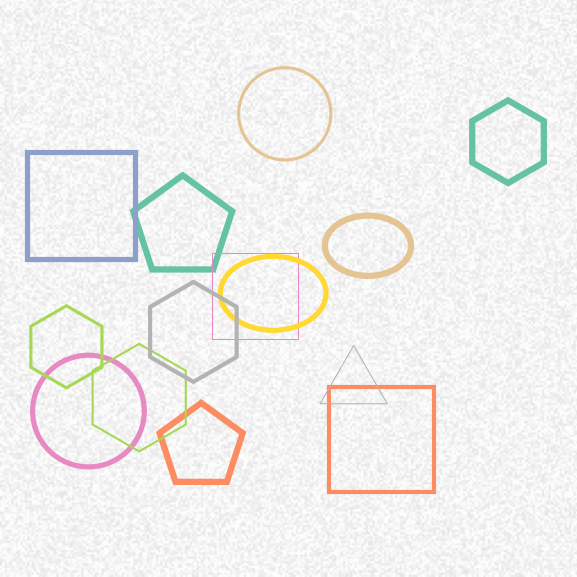[{"shape": "pentagon", "thickness": 3, "radius": 0.45, "center": [0.316, 0.605]}, {"shape": "hexagon", "thickness": 3, "radius": 0.36, "center": [0.88, 0.754]}, {"shape": "pentagon", "thickness": 3, "radius": 0.38, "center": [0.348, 0.226]}, {"shape": "square", "thickness": 2, "radius": 0.45, "center": [0.66, 0.238]}, {"shape": "square", "thickness": 2.5, "radius": 0.46, "center": [0.14, 0.643]}, {"shape": "circle", "thickness": 2.5, "radius": 0.48, "center": [0.153, 0.287]}, {"shape": "square", "thickness": 0.5, "radius": 0.37, "center": [0.441, 0.487]}, {"shape": "hexagon", "thickness": 1.5, "radius": 0.36, "center": [0.115, 0.399]}, {"shape": "hexagon", "thickness": 1, "radius": 0.47, "center": [0.241, 0.311]}, {"shape": "oval", "thickness": 2.5, "radius": 0.46, "center": [0.473, 0.491]}, {"shape": "oval", "thickness": 3, "radius": 0.37, "center": [0.637, 0.574]}, {"shape": "circle", "thickness": 1.5, "radius": 0.4, "center": [0.493, 0.802]}, {"shape": "hexagon", "thickness": 2, "radius": 0.43, "center": [0.335, 0.424]}, {"shape": "triangle", "thickness": 0.5, "radius": 0.34, "center": [0.612, 0.334]}]